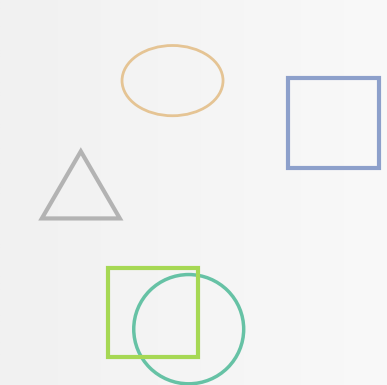[{"shape": "circle", "thickness": 2.5, "radius": 0.71, "center": [0.487, 0.145]}, {"shape": "square", "thickness": 3, "radius": 0.58, "center": [0.861, 0.68]}, {"shape": "square", "thickness": 3, "radius": 0.58, "center": [0.395, 0.188]}, {"shape": "oval", "thickness": 2, "radius": 0.65, "center": [0.445, 0.791]}, {"shape": "triangle", "thickness": 3, "radius": 0.58, "center": [0.209, 0.491]}]